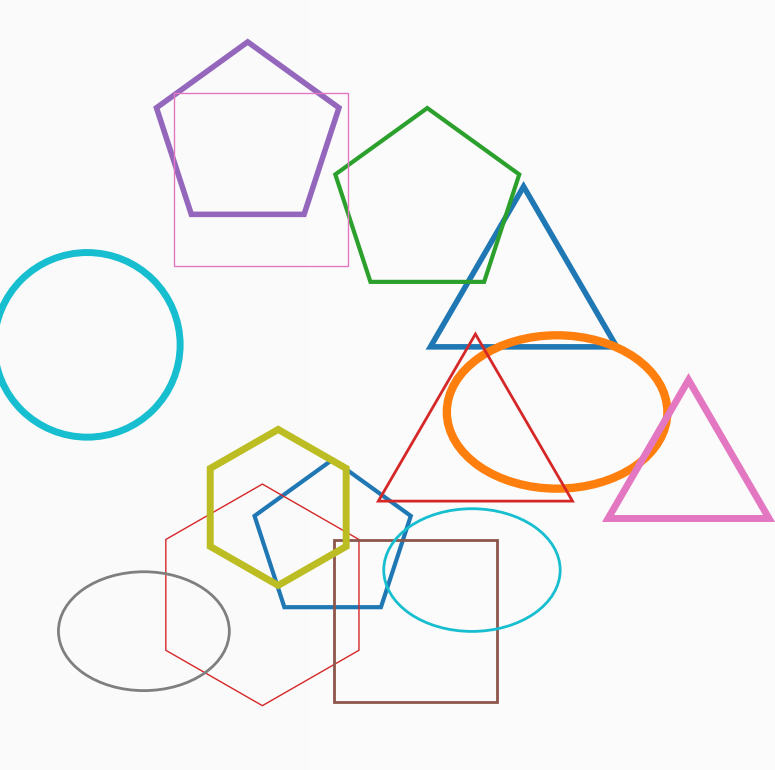[{"shape": "triangle", "thickness": 2, "radius": 0.69, "center": [0.676, 0.619]}, {"shape": "pentagon", "thickness": 1.5, "radius": 0.53, "center": [0.429, 0.297]}, {"shape": "oval", "thickness": 3, "radius": 0.71, "center": [0.719, 0.465]}, {"shape": "pentagon", "thickness": 1.5, "radius": 0.62, "center": [0.551, 0.735]}, {"shape": "hexagon", "thickness": 0.5, "radius": 0.72, "center": [0.339, 0.227]}, {"shape": "triangle", "thickness": 1, "radius": 0.72, "center": [0.613, 0.422]}, {"shape": "pentagon", "thickness": 2, "radius": 0.62, "center": [0.32, 0.822]}, {"shape": "square", "thickness": 1, "radius": 0.53, "center": [0.537, 0.193]}, {"shape": "square", "thickness": 0.5, "radius": 0.56, "center": [0.337, 0.767]}, {"shape": "triangle", "thickness": 2.5, "radius": 0.6, "center": [0.888, 0.387]}, {"shape": "oval", "thickness": 1, "radius": 0.55, "center": [0.186, 0.18]}, {"shape": "hexagon", "thickness": 2.5, "radius": 0.51, "center": [0.359, 0.341]}, {"shape": "oval", "thickness": 1, "radius": 0.57, "center": [0.609, 0.26]}, {"shape": "circle", "thickness": 2.5, "radius": 0.6, "center": [0.113, 0.552]}]